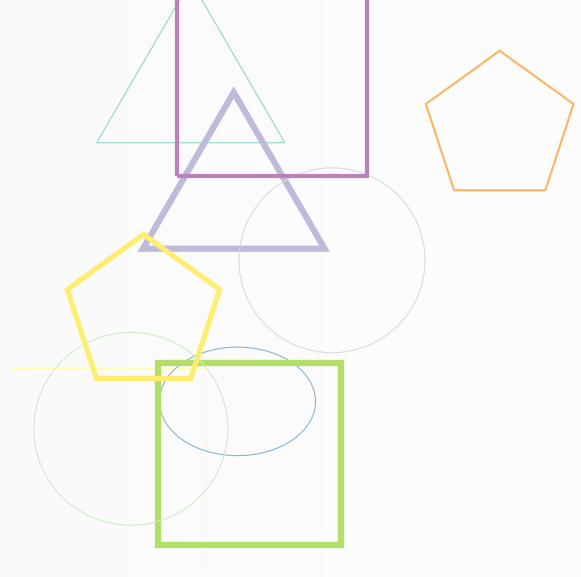[{"shape": "triangle", "thickness": 0.5, "radius": 0.93, "center": [0.328, 0.845]}, {"shape": "square", "thickness": 0.5, "radius": 0.84, "center": [0.185, 0.195]}, {"shape": "triangle", "thickness": 3, "radius": 0.9, "center": [0.402, 0.659]}, {"shape": "oval", "thickness": 0.5, "radius": 0.67, "center": [0.409, 0.304]}, {"shape": "pentagon", "thickness": 1, "radius": 0.67, "center": [0.86, 0.778]}, {"shape": "square", "thickness": 3, "radius": 0.79, "center": [0.429, 0.213]}, {"shape": "circle", "thickness": 0.5, "radius": 0.8, "center": [0.571, 0.548]}, {"shape": "square", "thickness": 2, "radius": 0.82, "center": [0.468, 0.859]}, {"shape": "circle", "thickness": 0.5, "radius": 0.83, "center": [0.225, 0.257]}, {"shape": "pentagon", "thickness": 2.5, "radius": 0.69, "center": [0.247, 0.455]}]